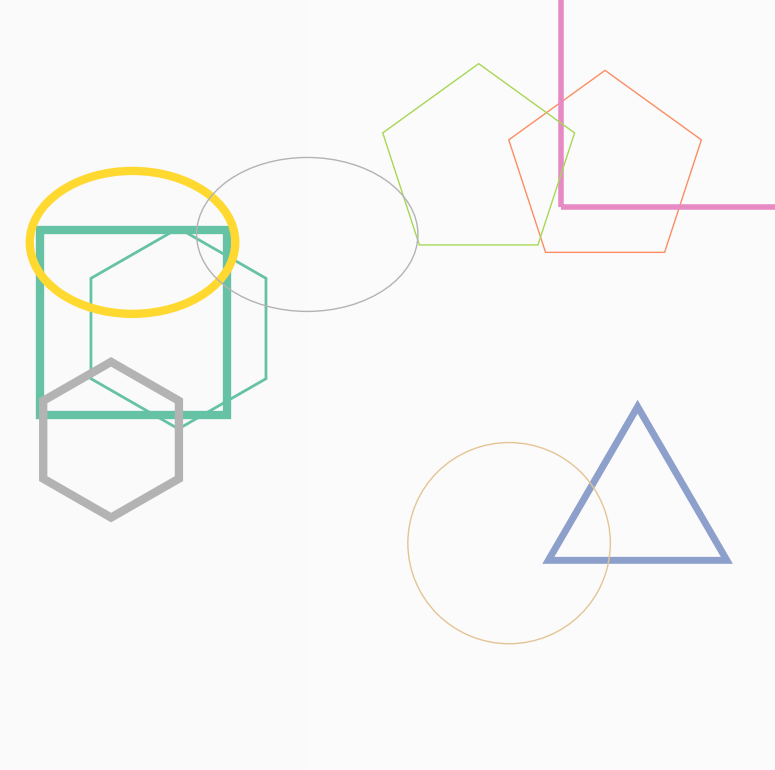[{"shape": "hexagon", "thickness": 1, "radius": 0.65, "center": [0.23, 0.573]}, {"shape": "square", "thickness": 3, "radius": 0.6, "center": [0.173, 0.581]}, {"shape": "pentagon", "thickness": 0.5, "radius": 0.65, "center": [0.781, 0.778]}, {"shape": "triangle", "thickness": 2.5, "radius": 0.66, "center": [0.823, 0.339]}, {"shape": "square", "thickness": 2, "radius": 0.7, "center": [0.865, 0.872]}, {"shape": "pentagon", "thickness": 0.5, "radius": 0.65, "center": [0.618, 0.787]}, {"shape": "oval", "thickness": 3, "radius": 0.66, "center": [0.171, 0.685]}, {"shape": "circle", "thickness": 0.5, "radius": 0.65, "center": [0.657, 0.295]}, {"shape": "hexagon", "thickness": 3, "radius": 0.51, "center": [0.143, 0.429]}, {"shape": "oval", "thickness": 0.5, "radius": 0.71, "center": [0.396, 0.696]}]